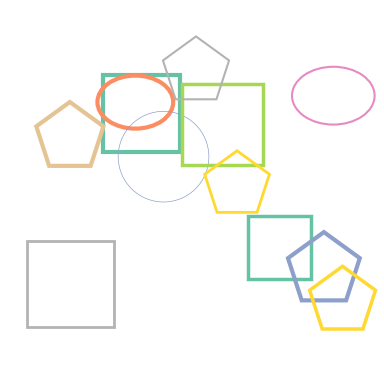[{"shape": "square", "thickness": 2.5, "radius": 0.41, "center": [0.727, 0.356]}, {"shape": "square", "thickness": 3, "radius": 0.5, "center": [0.368, 0.705]}, {"shape": "oval", "thickness": 3, "radius": 0.49, "center": [0.351, 0.735]}, {"shape": "pentagon", "thickness": 3, "radius": 0.49, "center": [0.841, 0.299]}, {"shape": "circle", "thickness": 0.5, "radius": 0.59, "center": [0.425, 0.593]}, {"shape": "oval", "thickness": 1.5, "radius": 0.54, "center": [0.866, 0.752]}, {"shape": "square", "thickness": 2.5, "radius": 0.52, "center": [0.578, 0.676]}, {"shape": "pentagon", "thickness": 2, "radius": 0.44, "center": [0.616, 0.52]}, {"shape": "pentagon", "thickness": 2.5, "radius": 0.45, "center": [0.89, 0.218]}, {"shape": "pentagon", "thickness": 3, "radius": 0.46, "center": [0.182, 0.643]}, {"shape": "square", "thickness": 2, "radius": 0.56, "center": [0.183, 0.262]}, {"shape": "pentagon", "thickness": 1.5, "radius": 0.45, "center": [0.509, 0.815]}]